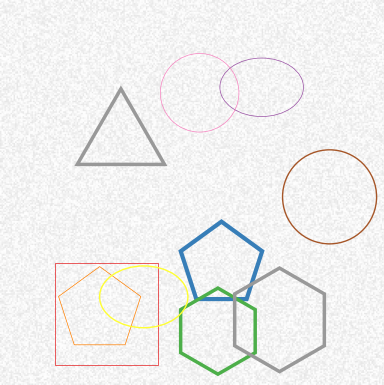[{"shape": "square", "thickness": 0.5, "radius": 0.67, "center": [0.276, 0.184]}, {"shape": "pentagon", "thickness": 3, "radius": 0.56, "center": [0.575, 0.313]}, {"shape": "hexagon", "thickness": 2.5, "radius": 0.56, "center": [0.566, 0.14]}, {"shape": "oval", "thickness": 0.5, "radius": 0.54, "center": [0.68, 0.773]}, {"shape": "pentagon", "thickness": 0.5, "radius": 0.56, "center": [0.259, 0.195]}, {"shape": "oval", "thickness": 1, "radius": 0.57, "center": [0.373, 0.229]}, {"shape": "circle", "thickness": 1, "radius": 0.61, "center": [0.856, 0.489]}, {"shape": "circle", "thickness": 0.5, "radius": 0.51, "center": [0.519, 0.759]}, {"shape": "hexagon", "thickness": 2.5, "radius": 0.67, "center": [0.726, 0.169]}, {"shape": "triangle", "thickness": 2.5, "radius": 0.65, "center": [0.314, 0.638]}]